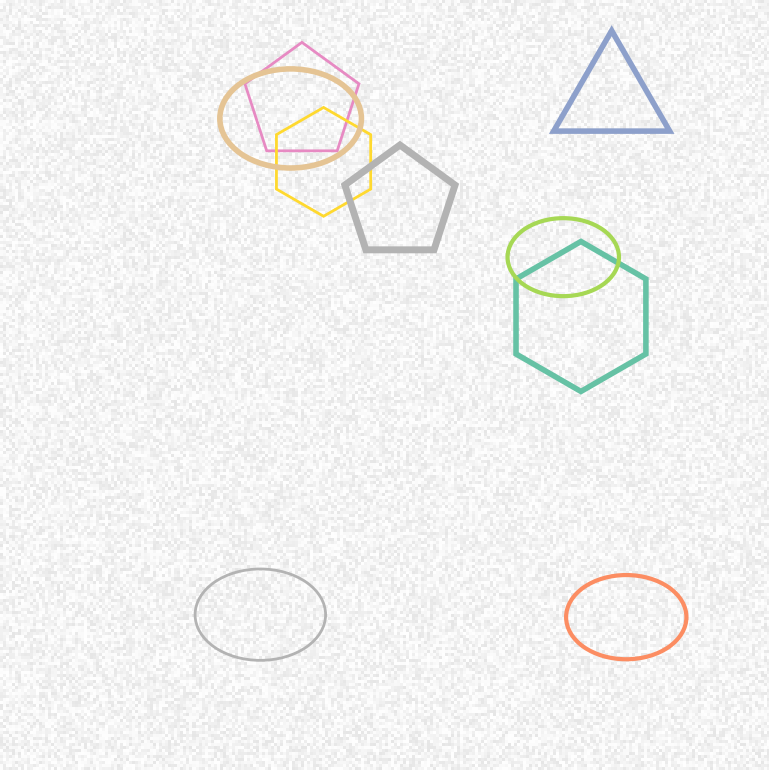[{"shape": "hexagon", "thickness": 2, "radius": 0.49, "center": [0.754, 0.589]}, {"shape": "oval", "thickness": 1.5, "radius": 0.39, "center": [0.813, 0.199]}, {"shape": "triangle", "thickness": 2, "radius": 0.43, "center": [0.794, 0.873]}, {"shape": "pentagon", "thickness": 1, "radius": 0.39, "center": [0.392, 0.867]}, {"shape": "oval", "thickness": 1.5, "radius": 0.36, "center": [0.732, 0.666]}, {"shape": "hexagon", "thickness": 1, "radius": 0.35, "center": [0.42, 0.79]}, {"shape": "oval", "thickness": 2, "radius": 0.46, "center": [0.377, 0.846]}, {"shape": "oval", "thickness": 1, "radius": 0.42, "center": [0.338, 0.202]}, {"shape": "pentagon", "thickness": 2.5, "radius": 0.38, "center": [0.519, 0.736]}]